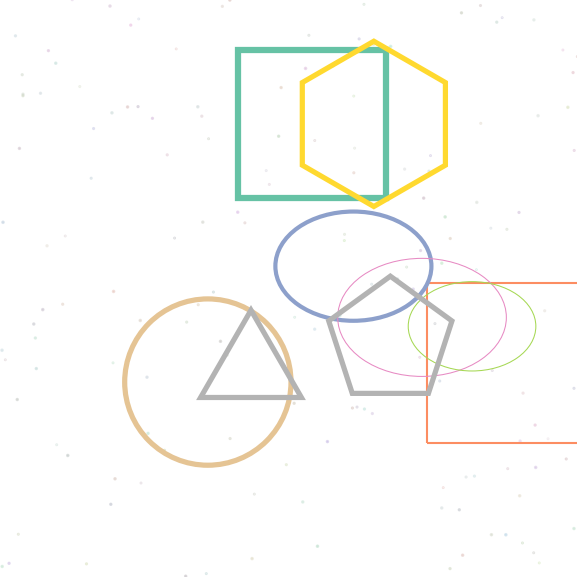[{"shape": "square", "thickness": 3, "radius": 0.64, "center": [0.54, 0.784]}, {"shape": "square", "thickness": 1, "radius": 0.69, "center": [0.878, 0.37]}, {"shape": "oval", "thickness": 2, "radius": 0.68, "center": [0.612, 0.538]}, {"shape": "oval", "thickness": 0.5, "radius": 0.73, "center": [0.731, 0.45]}, {"shape": "oval", "thickness": 0.5, "radius": 0.55, "center": [0.817, 0.434]}, {"shape": "hexagon", "thickness": 2.5, "radius": 0.72, "center": [0.647, 0.785]}, {"shape": "circle", "thickness": 2.5, "radius": 0.72, "center": [0.36, 0.338]}, {"shape": "triangle", "thickness": 2.5, "radius": 0.5, "center": [0.435, 0.361]}, {"shape": "pentagon", "thickness": 2.5, "radius": 0.56, "center": [0.676, 0.409]}]